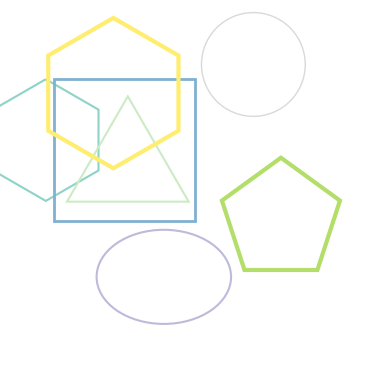[{"shape": "hexagon", "thickness": 1.5, "radius": 0.79, "center": [0.119, 0.636]}, {"shape": "oval", "thickness": 1.5, "radius": 0.87, "center": [0.426, 0.281]}, {"shape": "square", "thickness": 2, "radius": 0.92, "center": [0.324, 0.61]}, {"shape": "pentagon", "thickness": 3, "radius": 0.81, "center": [0.73, 0.429]}, {"shape": "circle", "thickness": 1, "radius": 0.67, "center": [0.658, 0.833]}, {"shape": "triangle", "thickness": 1.5, "radius": 0.91, "center": [0.332, 0.567]}, {"shape": "hexagon", "thickness": 3, "radius": 0.98, "center": [0.294, 0.758]}]